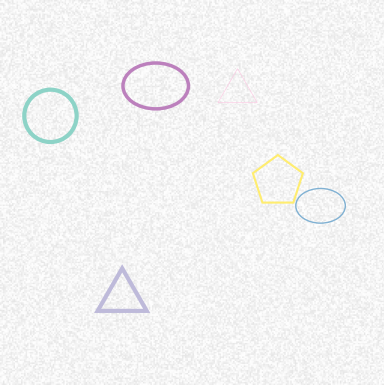[{"shape": "circle", "thickness": 3, "radius": 0.34, "center": [0.131, 0.699]}, {"shape": "triangle", "thickness": 3, "radius": 0.37, "center": [0.317, 0.229]}, {"shape": "oval", "thickness": 1, "radius": 0.32, "center": [0.833, 0.465]}, {"shape": "triangle", "thickness": 0.5, "radius": 0.29, "center": [0.617, 0.763]}, {"shape": "oval", "thickness": 2.5, "radius": 0.43, "center": [0.404, 0.777]}, {"shape": "pentagon", "thickness": 1.5, "radius": 0.34, "center": [0.722, 0.529]}]